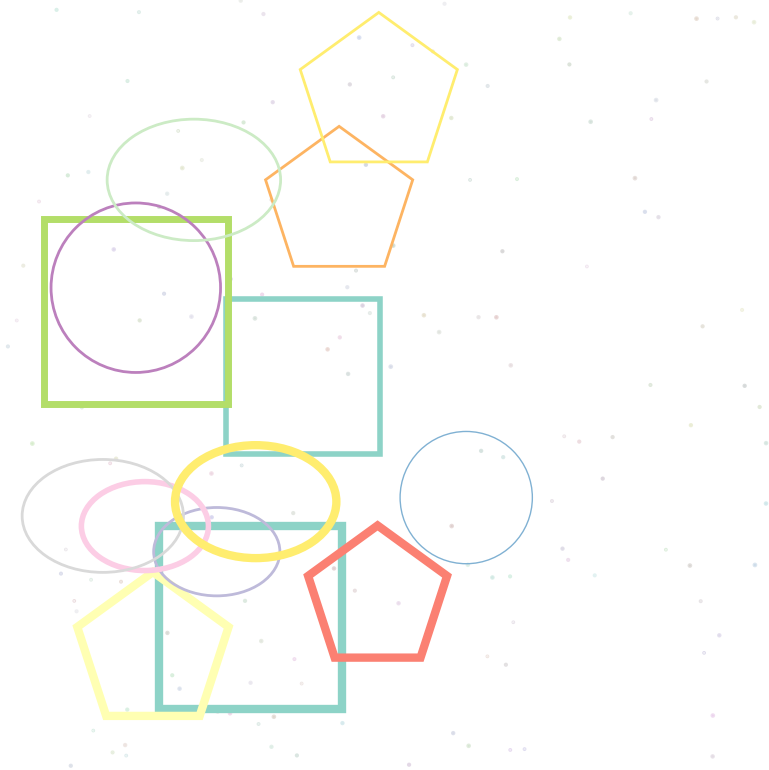[{"shape": "square", "thickness": 3, "radius": 0.6, "center": [0.325, 0.198]}, {"shape": "square", "thickness": 2, "radius": 0.5, "center": [0.394, 0.511]}, {"shape": "pentagon", "thickness": 3, "radius": 0.52, "center": [0.199, 0.154]}, {"shape": "oval", "thickness": 1, "radius": 0.41, "center": [0.282, 0.284]}, {"shape": "pentagon", "thickness": 3, "radius": 0.47, "center": [0.49, 0.223]}, {"shape": "circle", "thickness": 0.5, "radius": 0.43, "center": [0.605, 0.354]}, {"shape": "pentagon", "thickness": 1, "radius": 0.5, "center": [0.44, 0.735]}, {"shape": "square", "thickness": 2.5, "radius": 0.6, "center": [0.177, 0.595]}, {"shape": "oval", "thickness": 2, "radius": 0.41, "center": [0.188, 0.317]}, {"shape": "oval", "thickness": 1, "radius": 0.52, "center": [0.134, 0.33]}, {"shape": "circle", "thickness": 1, "radius": 0.55, "center": [0.176, 0.626]}, {"shape": "oval", "thickness": 1, "radius": 0.56, "center": [0.252, 0.766]}, {"shape": "oval", "thickness": 3, "radius": 0.52, "center": [0.332, 0.349]}, {"shape": "pentagon", "thickness": 1, "radius": 0.54, "center": [0.492, 0.877]}]